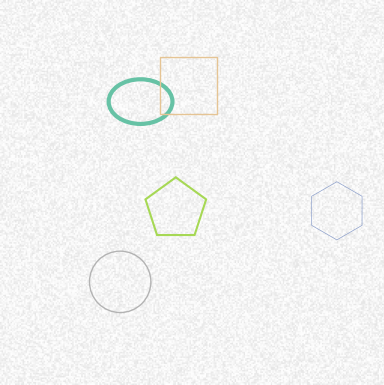[{"shape": "oval", "thickness": 3, "radius": 0.41, "center": [0.365, 0.736]}, {"shape": "hexagon", "thickness": 0.5, "radius": 0.38, "center": [0.875, 0.452]}, {"shape": "pentagon", "thickness": 1.5, "radius": 0.41, "center": [0.457, 0.457]}, {"shape": "square", "thickness": 1, "radius": 0.37, "center": [0.489, 0.779]}, {"shape": "circle", "thickness": 1, "radius": 0.4, "center": [0.312, 0.268]}]